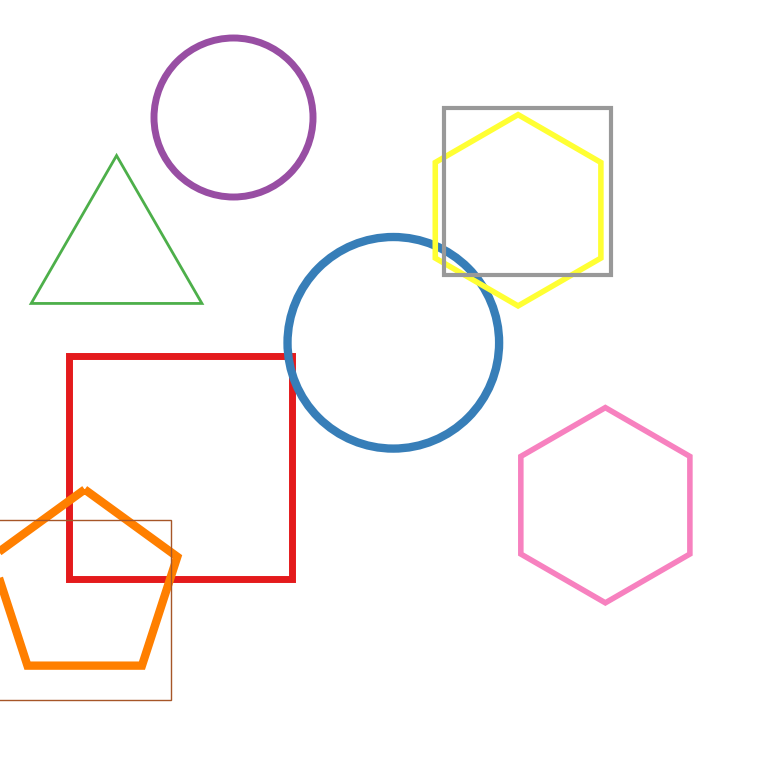[{"shape": "square", "thickness": 2.5, "radius": 0.72, "center": [0.234, 0.393]}, {"shape": "circle", "thickness": 3, "radius": 0.69, "center": [0.511, 0.555]}, {"shape": "triangle", "thickness": 1, "radius": 0.64, "center": [0.151, 0.67]}, {"shape": "circle", "thickness": 2.5, "radius": 0.52, "center": [0.303, 0.847]}, {"shape": "pentagon", "thickness": 3, "radius": 0.63, "center": [0.11, 0.238]}, {"shape": "hexagon", "thickness": 2, "radius": 0.62, "center": [0.673, 0.727]}, {"shape": "square", "thickness": 0.5, "radius": 0.58, "center": [0.106, 0.208]}, {"shape": "hexagon", "thickness": 2, "radius": 0.63, "center": [0.786, 0.344]}, {"shape": "square", "thickness": 1.5, "radius": 0.54, "center": [0.685, 0.751]}]